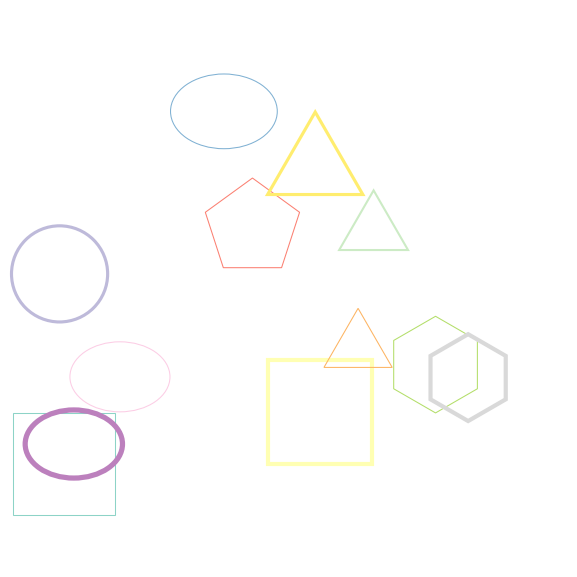[{"shape": "square", "thickness": 0.5, "radius": 0.44, "center": [0.112, 0.196]}, {"shape": "square", "thickness": 2, "radius": 0.45, "center": [0.553, 0.286]}, {"shape": "circle", "thickness": 1.5, "radius": 0.42, "center": [0.103, 0.525]}, {"shape": "pentagon", "thickness": 0.5, "radius": 0.43, "center": [0.437, 0.605]}, {"shape": "oval", "thickness": 0.5, "radius": 0.46, "center": [0.388, 0.806]}, {"shape": "triangle", "thickness": 0.5, "radius": 0.34, "center": [0.62, 0.397]}, {"shape": "hexagon", "thickness": 0.5, "radius": 0.42, "center": [0.754, 0.368]}, {"shape": "oval", "thickness": 0.5, "radius": 0.43, "center": [0.208, 0.347]}, {"shape": "hexagon", "thickness": 2, "radius": 0.38, "center": [0.811, 0.345]}, {"shape": "oval", "thickness": 2.5, "radius": 0.42, "center": [0.128, 0.23]}, {"shape": "triangle", "thickness": 1, "radius": 0.34, "center": [0.647, 0.601]}, {"shape": "triangle", "thickness": 1.5, "radius": 0.48, "center": [0.546, 0.71]}]